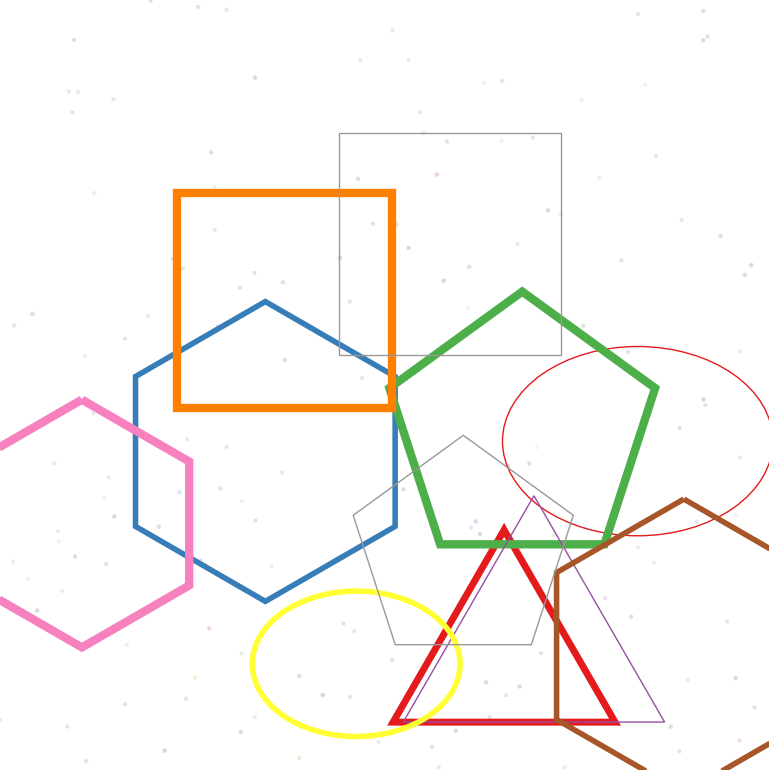[{"shape": "triangle", "thickness": 2.5, "radius": 0.83, "center": [0.655, 0.145]}, {"shape": "oval", "thickness": 0.5, "radius": 0.88, "center": [0.828, 0.427]}, {"shape": "hexagon", "thickness": 2, "radius": 0.97, "center": [0.345, 0.414]}, {"shape": "pentagon", "thickness": 3, "radius": 0.91, "center": [0.678, 0.44]}, {"shape": "triangle", "thickness": 0.5, "radius": 0.98, "center": [0.693, 0.16]}, {"shape": "square", "thickness": 3, "radius": 0.7, "center": [0.369, 0.609]}, {"shape": "oval", "thickness": 2, "radius": 0.67, "center": [0.463, 0.138]}, {"shape": "hexagon", "thickness": 2, "radius": 0.95, "center": [0.888, 0.161]}, {"shape": "hexagon", "thickness": 3, "radius": 0.8, "center": [0.106, 0.32]}, {"shape": "pentagon", "thickness": 0.5, "radius": 0.75, "center": [0.602, 0.284]}, {"shape": "square", "thickness": 0.5, "radius": 0.72, "center": [0.584, 0.683]}]